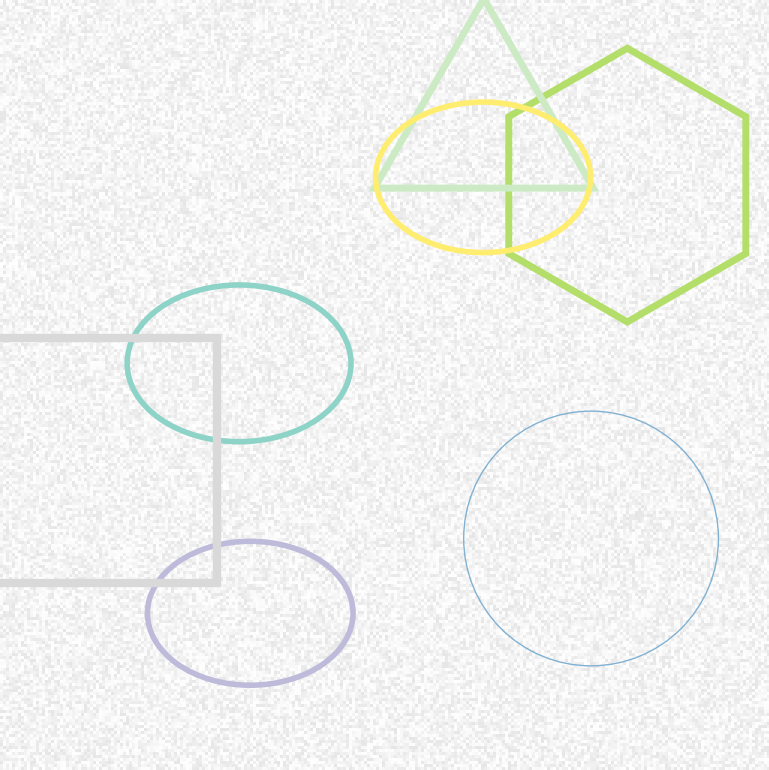[{"shape": "oval", "thickness": 2, "radius": 0.73, "center": [0.31, 0.528]}, {"shape": "oval", "thickness": 2, "radius": 0.67, "center": [0.325, 0.204]}, {"shape": "circle", "thickness": 0.5, "radius": 0.83, "center": [0.768, 0.301]}, {"shape": "hexagon", "thickness": 2.5, "radius": 0.89, "center": [0.815, 0.76]}, {"shape": "square", "thickness": 3, "radius": 0.8, "center": [0.122, 0.402]}, {"shape": "triangle", "thickness": 2.5, "radius": 0.82, "center": [0.628, 0.838]}, {"shape": "oval", "thickness": 2, "radius": 0.7, "center": [0.627, 0.77]}]